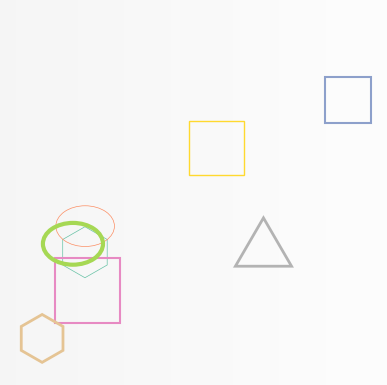[{"shape": "hexagon", "thickness": 0.5, "radius": 0.33, "center": [0.219, 0.345]}, {"shape": "oval", "thickness": 0.5, "radius": 0.38, "center": [0.22, 0.413]}, {"shape": "square", "thickness": 1.5, "radius": 0.29, "center": [0.898, 0.74]}, {"shape": "square", "thickness": 1.5, "radius": 0.42, "center": [0.226, 0.245]}, {"shape": "oval", "thickness": 3, "radius": 0.39, "center": [0.188, 0.367]}, {"shape": "square", "thickness": 1, "radius": 0.35, "center": [0.559, 0.615]}, {"shape": "hexagon", "thickness": 2, "radius": 0.31, "center": [0.109, 0.121]}, {"shape": "triangle", "thickness": 2, "radius": 0.42, "center": [0.68, 0.35]}]